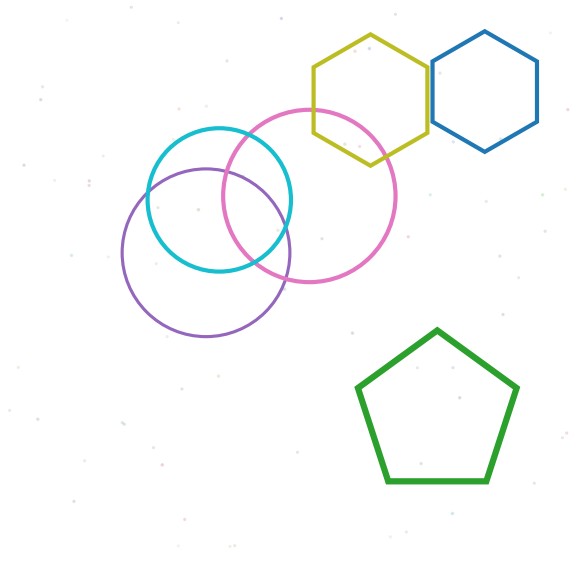[{"shape": "hexagon", "thickness": 2, "radius": 0.52, "center": [0.839, 0.841]}, {"shape": "pentagon", "thickness": 3, "radius": 0.72, "center": [0.757, 0.283]}, {"shape": "circle", "thickness": 1.5, "radius": 0.73, "center": [0.357, 0.561]}, {"shape": "circle", "thickness": 2, "radius": 0.75, "center": [0.536, 0.66]}, {"shape": "hexagon", "thickness": 2, "radius": 0.57, "center": [0.642, 0.826]}, {"shape": "circle", "thickness": 2, "radius": 0.62, "center": [0.38, 0.653]}]